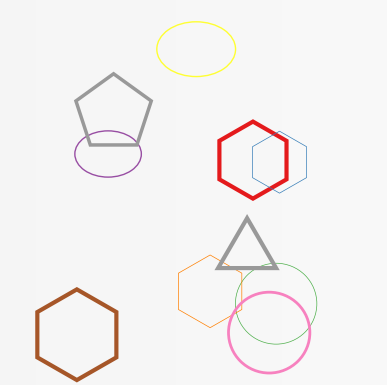[{"shape": "hexagon", "thickness": 3, "radius": 0.5, "center": [0.653, 0.584]}, {"shape": "hexagon", "thickness": 0.5, "radius": 0.4, "center": [0.721, 0.579]}, {"shape": "circle", "thickness": 0.5, "radius": 0.53, "center": [0.713, 0.211]}, {"shape": "oval", "thickness": 1, "radius": 0.43, "center": [0.279, 0.6]}, {"shape": "hexagon", "thickness": 0.5, "radius": 0.47, "center": [0.542, 0.243]}, {"shape": "oval", "thickness": 1, "radius": 0.51, "center": [0.506, 0.872]}, {"shape": "hexagon", "thickness": 3, "radius": 0.59, "center": [0.198, 0.131]}, {"shape": "circle", "thickness": 2, "radius": 0.52, "center": [0.695, 0.136]}, {"shape": "pentagon", "thickness": 2.5, "radius": 0.51, "center": [0.293, 0.706]}, {"shape": "triangle", "thickness": 3, "radius": 0.43, "center": [0.638, 0.347]}]